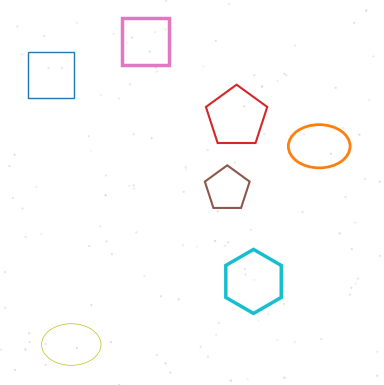[{"shape": "square", "thickness": 1, "radius": 0.3, "center": [0.132, 0.804]}, {"shape": "oval", "thickness": 2, "radius": 0.4, "center": [0.829, 0.62]}, {"shape": "pentagon", "thickness": 1.5, "radius": 0.42, "center": [0.615, 0.696]}, {"shape": "pentagon", "thickness": 1.5, "radius": 0.31, "center": [0.59, 0.509]}, {"shape": "square", "thickness": 2.5, "radius": 0.31, "center": [0.378, 0.893]}, {"shape": "oval", "thickness": 0.5, "radius": 0.39, "center": [0.185, 0.105]}, {"shape": "hexagon", "thickness": 2.5, "radius": 0.42, "center": [0.659, 0.269]}]